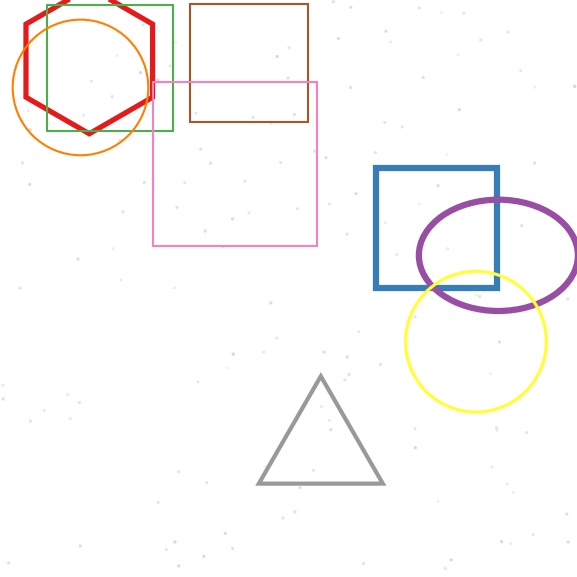[{"shape": "hexagon", "thickness": 2.5, "radius": 0.63, "center": [0.155, 0.894]}, {"shape": "square", "thickness": 3, "radius": 0.52, "center": [0.756, 0.604]}, {"shape": "square", "thickness": 1, "radius": 0.55, "center": [0.19, 0.881]}, {"shape": "oval", "thickness": 3, "radius": 0.69, "center": [0.863, 0.557]}, {"shape": "circle", "thickness": 1, "radius": 0.59, "center": [0.139, 0.848]}, {"shape": "circle", "thickness": 1.5, "radius": 0.61, "center": [0.824, 0.407]}, {"shape": "square", "thickness": 1, "radius": 0.51, "center": [0.431, 0.891]}, {"shape": "square", "thickness": 1, "radius": 0.71, "center": [0.407, 0.715]}, {"shape": "triangle", "thickness": 2, "radius": 0.62, "center": [0.556, 0.224]}]